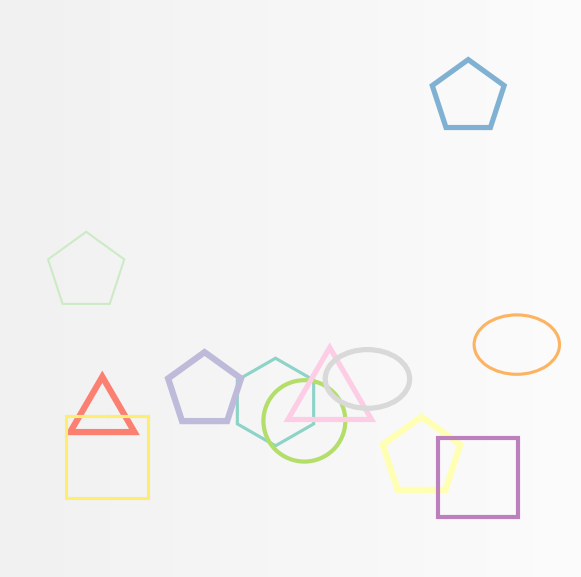[{"shape": "hexagon", "thickness": 1.5, "radius": 0.38, "center": [0.474, 0.303]}, {"shape": "pentagon", "thickness": 3, "radius": 0.35, "center": [0.725, 0.207]}, {"shape": "pentagon", "thickness": 3, "radius": 0.33, "center": [0.352, 0.323]}, {"shape": "triangle", "thickness": 3, "radius": 0.32, "center": [0.176, 0.283]}, {"shape": "pentagon", "thickness": 2.5, "radius": 0.33, "center": [0.806, 0.831]}, {"shape": "oval", "thickness": 1.5, "radius": 0.37, "center": [0.889, 0.402]}, {"shape": "circle", "thickness": 2, "radius": 0.35, "center": [0.524, 0.27]}, {"shape": "triangle", "thickness": 2.5, "radius": 0.42, "center": [0.567, 0.314]}, {"shape": "oval", "thickness": 2.5, "radius": 0.36, "center": [0.632, 0.343]}, {"shape": "square", "thickness": 2, "radius": 0.34, "center": [0.822, 0.172]}, {"shape": "pentagon", "thickness": 1, "radius": 0.34, "center": [0.148, 0.529]}, {"shape": "square", "thickness": 1.5, "radius": 0.35, "center": [0.184, 0.208]}]